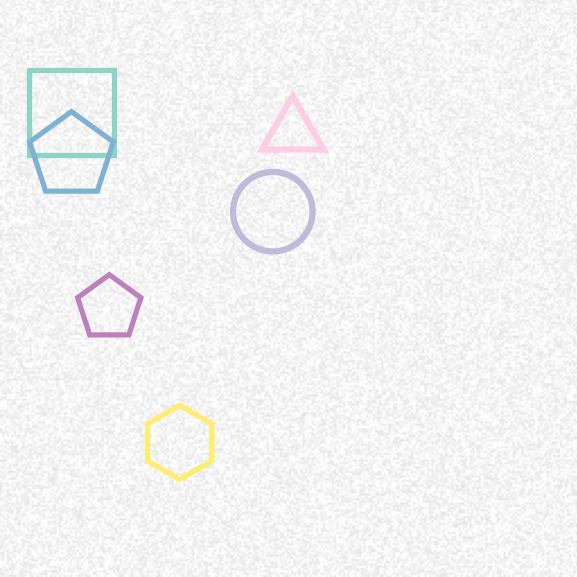[{"shape": "square", "thickness": 2.5, "radius": 0.37, "center": [0.124, 0.804]}, {"shape": "circle", "thickness": 3, "radius": 0.34, "center": [0.472, 0.633]}, {"shape": "pentagon", "thickness": 2.5, "radius": 0.38, "center": [0.124, 0.73]}, {"shape": "triangle", "thickness": 3, "radius": 0.31, "center": [0.507, 0.771]}, {"shape": "pentagon", "thickness": 2.5, "radius": 0.29, "center": [0.189, 0.466]}, {"shape": "hexagon", "thickness": 2.5, "radius": 0.32, "center": [0.311, 0.233]}]